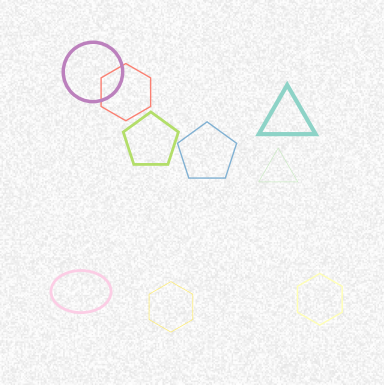[{"shape": "triangle", "thickness": 3, "radius": 0.43, "center": [0.746, 0.694]}, {"shape": "hexagon", "thickness": 1, "radius": 0.34, "center": [0.831, 0.223]}, {"shape": "hexagon", "thickness": 1, "radius": 0.37, "center": [0.327, 0.761]}, {"shape": "pentagon", "thickness": 1, "radius": 0.4, "center": [0.538, 0.603]}, {"shape": "pentagon", "thickness": 2, "radius": 0.38, "center": [0.392, 0.634]}, {"shape": "oval", "thickness": 2, "radius": 0.39, "center": [0.21, 0.243]}, {"shape": "circle", "thickness": 2.5, "radius": 0.39, "center": [0.241, 0.813]}, {"shape": "triangle", "thickness": 0.5, "radius": 0.29, "center": [0.723, 0.557]}, {"shape": "hexagon", "thickness": 0.5, "radius": 0.33, "center": [0.444, 0.203]}]